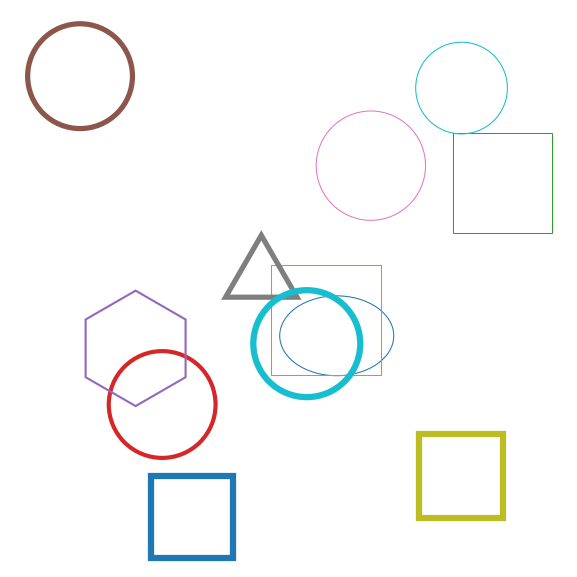[{"shape": "square", "thickness": 3, "radius": 0.36, "center": [0.333, 0.104]}, {"shape": "oval", "thickness": 0.5, "radius": 0.49, "center": [0.583, 0.418]}, {"shape": "square", "thickness": 0.5, "radius": 0.48, "center": [0.565, 0.445]}, {"shape": "square", "thickness": 0.5, "radius": 0.43, "center": [0.87, 0.683]}, {"shape": "circle", "thickness": 2, "radius": 0.46, "center": [0.281, 0.299]}, {"shape": "hexagon", "thickness": 1, "radius": 0.5, "center": [0.235, 0.396]}, {"shape": "circle", "thickness": 2.5, "radius": 0.45, "center": [0.139, 0.867]}, {"shape": "circle", "thickness": 0.5, "radius": 0.47, "center": [0.642, 0.712]}, {"shape": "triangle", "thickness": 2.5, "radius": 0.36, "center": [0.452, 0.52]}, {"shape": "square", "thickness": 3, "radius": 0.36, "center": [0.798, 0.175]}, {"shape": "circle", "thickness": 0.5, "radius": 0.4, "center": [0.799, 0.847]}, {"shape": "circle", "thickness": 3, "radius": 0.46, "center": [0.531, 0.404]}]